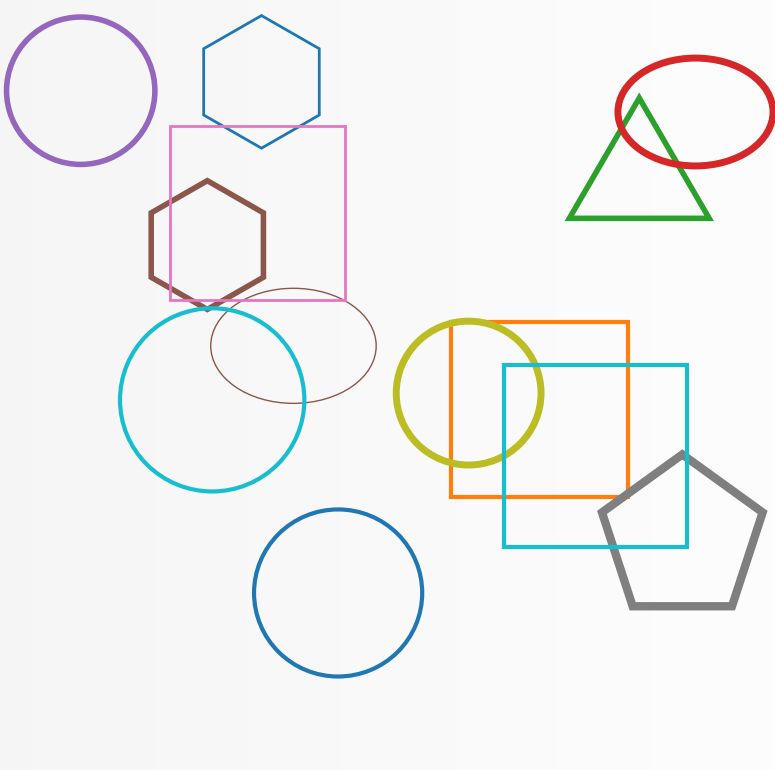[{"shape": "circle", "thickness": 1.5, "radius": 0.54, "center": [0.436, 0.23]}, {"shape": "hexagon", "thickness": 1, "radius": 0.43, "center": [0.337, 0.894]}, {"shape": "square", "thickness": 1.5, "radius": 0.57, "center": [0.696, 0.468]}, {"shape": "triangle", "thickness": 2, "radius": 0.52, "center": [0.825, 0.769]}, {"shape": "oval", "thickness": 2.5, "radius": 0.5, "center": [0.897, 0.855]}, {"shape": "circle", "thickness": 2, "radius": 0.48, "center": [0.104, 0.882]}, {"shape": "hexagon", "thickness": 2, "radius": 0.42, "center": [0.268, 0.682]}, {"shape": "oval", "thickness": 0.5, "radius": 0.53, "center": [0.379, 0.551]}, {"shape": "square", "thickness": 1, "radius": 0.56, "center": [0.332, 0.723]}, {"shape": "pentagon", "thickness": 3, "radius": 0.55, "center": [0.88, 0.301]}, {"shape": "circle", "thickness": 2.5, "radius": 0.47, "center": [0.605, 0.49]}, {"shape": "circle", "thickness": 1.5, "radius": 0.59, "center": [0.274, 0.481]}, {"shape": "square", "thickness": 1.5, "radius": 0.59, "center": [0.768, 0.408]}]